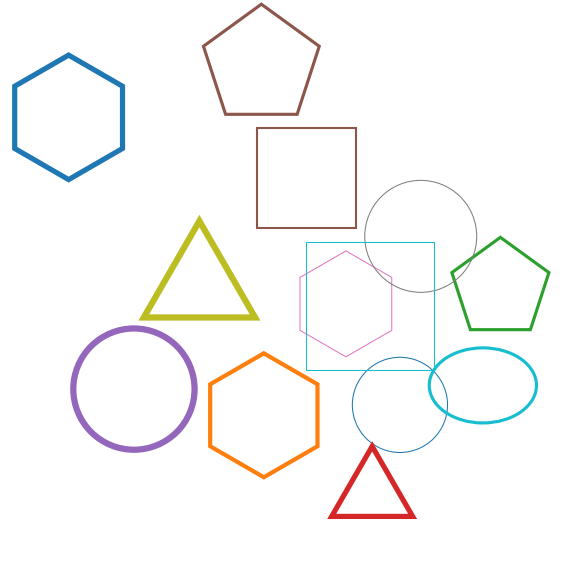[{"shape": "hexagon", "thickness": 2.5, "radius": 0.54, "center": [0.119, 0.796]}, {"shape": "circle", "thickness": 0.5, "radius": 0.41, "center": [0.693, 0.298]}, {"shape": "hexagon", "thickness": 2, "radius": 0.54, "center": [0.457, 0.28]}, {"shape": "pentagon", "thickness": 1.5, "radius": 0.44, "center": [0.866, 0.5]}, {"shape": "triangle", "thickness": 2.5, "radius": 0.4, "center": [0.644, 0.145]}, {"shape": "circle", "thickness": 3, "radius": 0.52, "center": [0.232, 0.325]}, {"shape": "pentagon", "thickness": 1.5, "radius": 0.53, "center": [0.453, 0.886]}, {"shape": "square", "thickness": 1, "radius": 0.43, "center": [0.531, 0.691]}, {"shape": "hexagon", "thickness": 0.5, "radius": 0.46, "center": [0.599, 0.473]}, {"shape": "circle", "thickness": 0.5, "radius": 0.48, "center": [0.729, 0.59]}, {"shape": "triangle", "thickness": 3, "radius": 0.56, "center": [0.345, 0.505]}, {"shape": "oval", "thickness": 1.5, "radius": 0.46, "center": [0.836, 0.332]}, {"shape": "square", "thickness": 0.5, "radius": 0.55, "center": [0.64, 0.469]}]